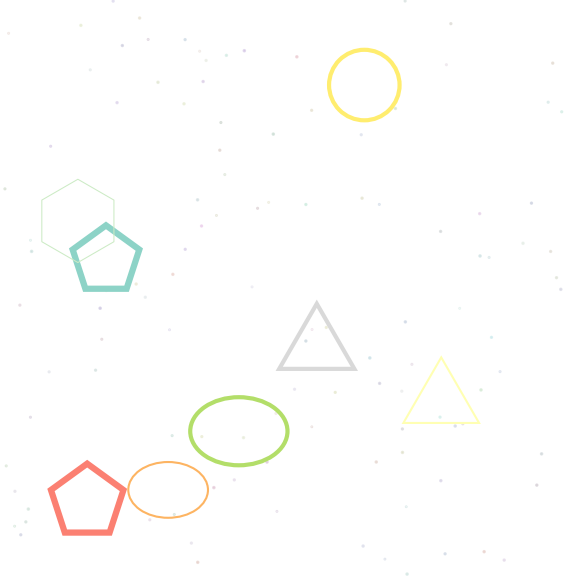[{"shape": "pentagon", "thickness": 3, "radius": 0.3, "center": [0.184, 0.548]}, {"shape": "triangle", "thickness": 1, "radius": 0.38, "center": [0.764, 0.305]}, {"shape": "pentagon", "thickness": 3, "radius": 0.33, "center": [0.151, 0.13]}, {"shape": "oval", "thickness": 1, "radius": 0.34, "center": [0.291, 0.151]}, {"shape": "oval", "thickness": 2, "radius": 0.42, "center": [0.414, 0.252]}, {"shape": "triangle", "thickness": 2, "radius": 0.38, "center": [0.549, 0.398]}, {"shape": "hexagon", "thickness": 0.5, "radius": 0.36, "center": [0.135, 0.617]}, {"shape": "circle", "thickness": 2, "radius": 0.31, "center": [0.631, 0.852]}]